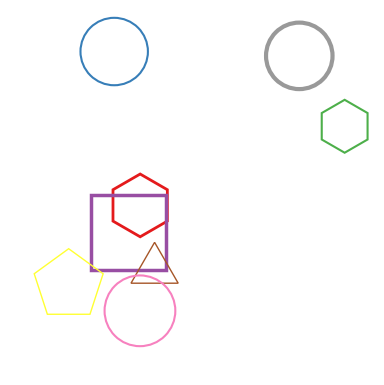[{"shape": "hexagon", "thickness": 2, "radius": 0.41, "center": [0.364, 0.466]}, {"shape": "circle", "thickness": 1.5, "radius": 0.44, "center": [0.297, 0.866]}, {"shape": "hexagon", "thickness": 1.5, "radius": 0.34, "center": [0.895, 0.672]}, {"shape": "square", "thickness": 2.5, "radius": 0.49, "center": [0.333, 0.396]}, {"shape": "pentagon", "thickness": 1, "radius": 0.47, "center": [0.178, 0.26]}, {"shape": "triangle", "thickness": 1, "radius": 0.35, "center": [0.402, 0.3]}, {"shape": "circle", "thickness": 1.5, "radius": 0.46, "center": [0.364, 0.193]}, {"shape": "circle", "thickness": 3, "radius": 0.43, "center": [0.777, 0.855]}]